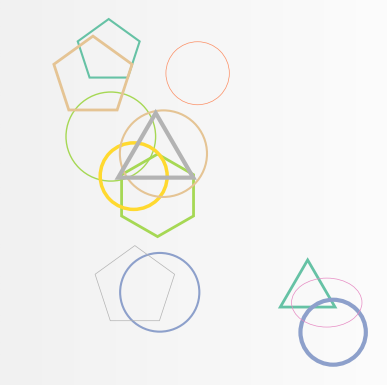[{"shape": "triangle", "thickness": 2, "radius": 0.41, "center": [0.794, 0.243]}, {"shape": "pentagon", "thickness": 1.5, "radius": 0.42, "center": [0.281, 0.867]}, {"shape": "circle", "thickness": 0.5, "radius": 0.41, "center": [0.51, 0.81]}, {"shape": "circle", "thickness": 1.5, "radius": 0.51, "center": [0.412, 0.241]}, {"shape": "circle", "thickness": 3, "radius": 0.42, "center": [0.86, 0.137]}, {"shape": "oval", "thickness": 0.5, "radius": 0.45, "center": [0.843, 0.214]}, {"shape": "circle", "thickness": 1, "radius": 0.58, "center": [0.286, 0.645]}, {"shape": "hexagon", "thickness": 2, "radius": 0.54, "center": [0.407, 0.493]}, {"shape": "circle", "thickness": 2.5, "radius": 0.43, "center": [0.345, 0.543]}, {"shape": "pentagon", "thickness": 2, "radius": 0.53, "center": [0.24, 0.8]}, {"shape": "circle", "thickness": 1.5, "radius": 0.56, "center": [0.422, 0.601]}, {"shape": "triangle", "thickness": 3, "radius": 0.56, "center": [0.402, 0.595]}, {"shape": "pentagon", "thickness": 0.5, "radius": 0.54, "center": [0.348, 0.254]}]